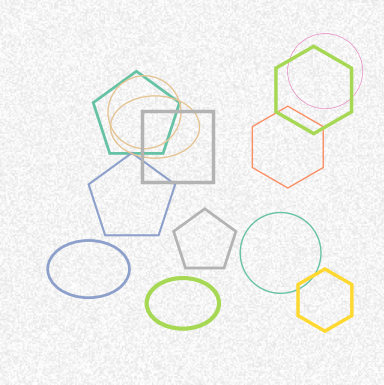[{"shape": "pentagon", "thickness": 2, "radius": 0.59, "center": [0.354, 0.697]}, {"shape": "circle", "thickness": 1, "radius": 0.52, "center": [0.729, 0.343]}, {"shape": "hexagon", "thickness": 1, "radius": 0.53, "center": [0.748, 0.618]}, {"shape": "oval", "thickness": 2, "radius": 0.53, "center": [0.23, 0.301]}, {"shape": "pentagon", "thickness": 1.5, "radius": 0.59, "center": [0.343, 0.485]}, {"shape": "circle", "thickness": 0.5, "radius": 0.49, "center": [0.845, 0.815]}, {"shape": "hexagon", "thickness": 2.5, "radius": 0.57, "center": [0.815, 0.766]}, {"shape": "oval", "thickness": 3, "radius": 0.47, "center": [0.475, 0.212]}, {"shape": "hexagon", "thickness": 2.5, "radius": 0.4, "center": [0.844, 0.221]}, {"shape": "circle", "thickness": 1, "radius": 0.47, "center": [0.375, 0.709]}, {"shape": "oval", "thickness": 1, "radius": 0.58, "center": [0.403, 0.67]}, {"shape": "square", "thickness": 2.5, "radius": 0.47, "center": [0.461, 0.62]}, {"shape": "pentagon", "thickness": 2, "radius": 0.43, "center": [0.532, 0.373]}]